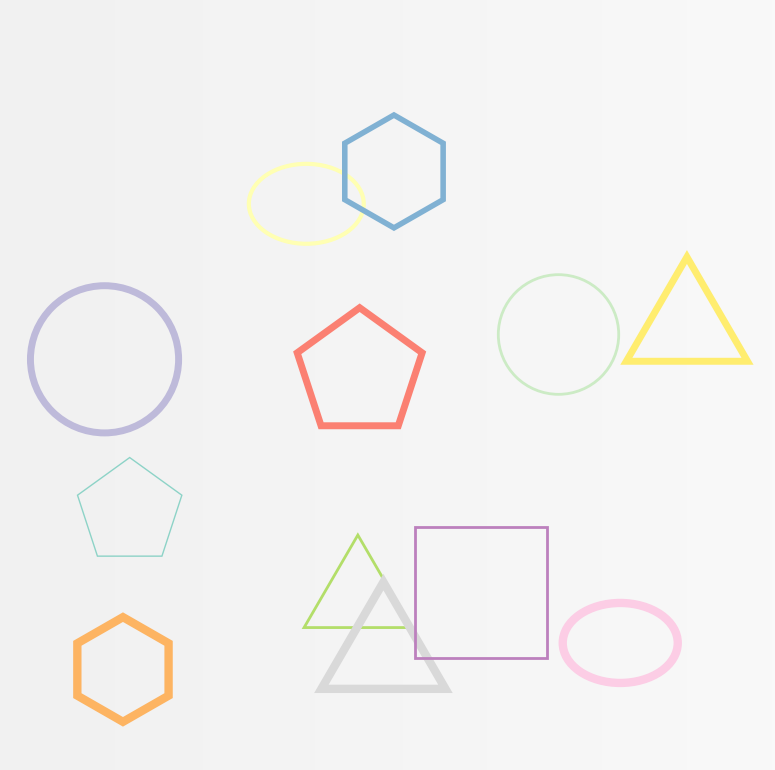[{"shape": "pentagon", "thickness": 0.5, "radius": 0.35, "center": [0.167, 0.335]}, {"shape": "oval", "thickness": 1.5, "radius": 0.37, "center": [0.395, 0.735]}, {"shape": "circle", "thickness": 2.5, "radius": 0.48, "center": [0.135, 0.533]}, {"shape": "pentagon", "thickness": 2.5, "radius": 0.42, "center": [0.464, 0.516]}, {"shape": "hexagon", "thickness": 2, "radius": 0.37, "center": [0.508, 0.777]}, {"shape": "hexagon", "thickness": 3, "radius": 0.34, "center": [0.159, 0.131]}, {"shape": "triangle", "thickness": 1, "radius": 0.4, "center": [0.462, 0.225]}, {"shape": "oval", "thickness": 3, "radius": 0.37, "center": [0.8, 0.165]}, {"shape": "triangle", "thickness": 3, "radius": 0.46, "center": [0.495, 0.152]}, {"shape": "square", "thickness": 1, "radius": 0.43, "center": [0.621, 0.23]}, {"shape": "circle", "thickness": 1, "radius": 0.39, "center": [0.721, 0.566]}, {"shape": "triangle", "thickness": 2.5, "radius": 0.45, "center": [0.886, 0.576]}]